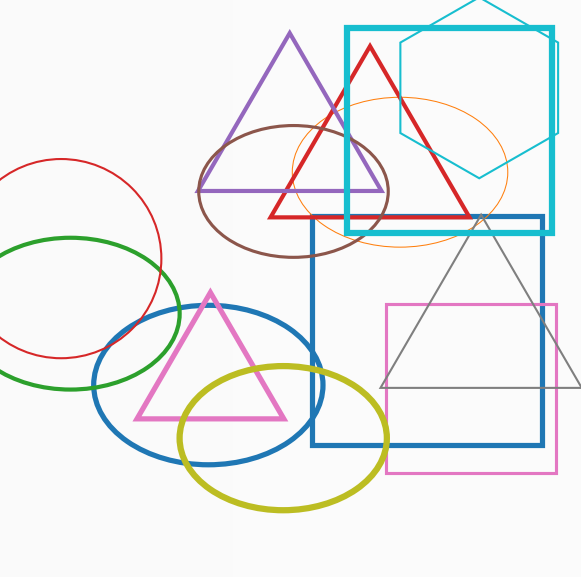[{"shape": "oval", "thickness": 2.5, "radius": 0.99, "center": [0.358, 0.332]}, {"shape": "square", "thickness": 2.5, "radius": 0.99, "center": [0.735, 0.426]}, {"shape": "oval", "thickness": 0.5, "radius": 0.93, "center": [0.688, 0.701]}, {"shape": "oval", "thickness": 2, "radius": 0.94, "center": [0.121, 0.456]}, {"shape": "circle", "thickness": 1, "radius": 0.86, "center": [0.105, 0.551]}, {"shape": "triangle", "thickness": 2, "radius": 0.99, "center": [0.637, 0.722]}, {"shape": "triangle", "thickness": 2, "radius": 0.91, "center": [0.498, 0.76]}, {"shape": "oval", "thickness": 1.5, "radius": 0.82, "center": [0.505, 0.668]}, {"shape": "square", "thickness": 1.5, "radius": 0.73, "center": [0.811, 0.326]}, {"shape": "triangle", "thickness": 2.5, "radius": 0.73, "center": [0.362, 0.347]}, {"shape": "triangle", "thickness": 1, "radius": 1.0, "center": [0.828, 0.427]}, {"shape": "oval", "thickness": 3, "radius": 0.89, "center": [0.487, 0.24]}, {"shape": "hexagon", "thickness": 1, "radius": 0.78, "center": [0.824, 0.847]}, {"shape": "square", "thickness": 3, "radius": 0.88, "center": [0.774, 0.773]}]